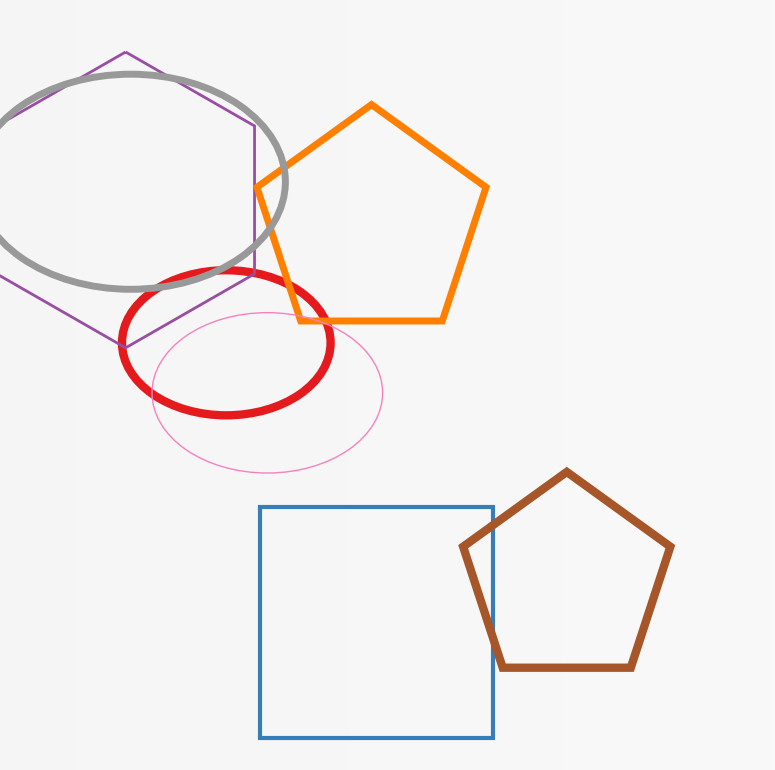[{"shape": "oval", "thickness": 3, "radius": 0.67, "center": [0.292, 0.555]}, {"shape": "square", "thickness": 1.5, "radius": 0.75, "center": [0.486, 0.191]}, {"shape": "hexagon", "thickness": 1, "radius": 0.96, "center": [0.162, 0.74]}, {"shape": "pentagon", "thickness": 2.5, "radius": 0.78, "center": [0.479, 0.709]}, {"shape": "pentagon", "thickness": 3, "radius": 0.7, "center": [0.731, 0.247]}, {"shape": "oval", "thickness": 0.5, "radius": 0.74, "center": [0.345, 0.49]}, {"shape": "oval", "thickness": 2.5, "radius": 1.0, "center": [0.169, 0.764]}]